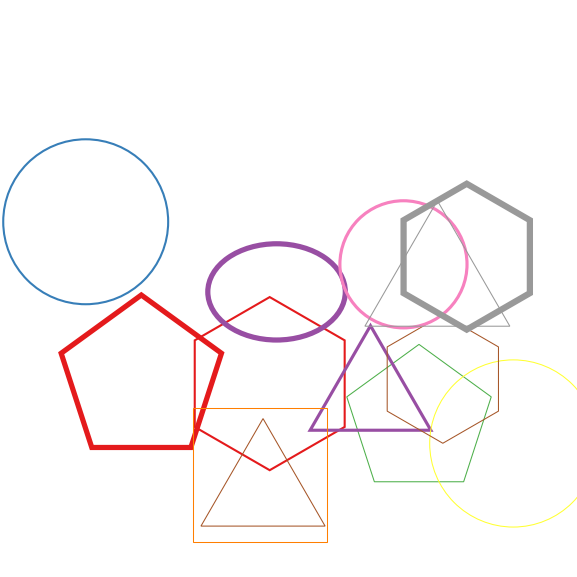[{"shape": "hexagon", "thickness": 1, "radius": 0.75, "center": [0.467, 0.335]}, {"shape": "pentagon", "thickness": 2.5, "radius": 0.73, "center": [0.245, 0.342]}, {"shape": "circle", "thickness": 1, "radius": 0.71, "center": [0.148, 0.615]}, {"shape": "pentagon", "thickness": 0.5, "radius": 0.66, "center": [0.726, 0.271]}, {"shape": "triangle", "thickness": 1.5, "radius": 0.6, "center": [0.642, 0.314]}, {"shape": "oval", "thickness": 2.5, "radius": 0.6, "center": [0.479, 0.494]}, {"shape": "square", "thickness": 0.5, "radius": 0.58, "center": [0.45, 0.176]}, {"shape": "circle", "thickness": 0.5, "radius": 0.72, "center": [0.889, 0.231]}, {"shape": "triangle", "thickness": 0.5, "radius": 0.62, "center": [0.455, 0.15]}, {"shape": "hexagon", "thickness": 0.5, "radius": 0.56, "center": [0.767, 0.343]}, {"shape": "circle", "thickness": 1.5, "radius": 0.55, "center": [0.699, 0.541]}, {"shape": "triangle", "thickness": 0.5, "radius": 0.72, "center": [0.757, 0.507]}, {"shape": "hexagon", "thickness": 3, "radius": 0.63, "center": [0.808, 0.555]}]